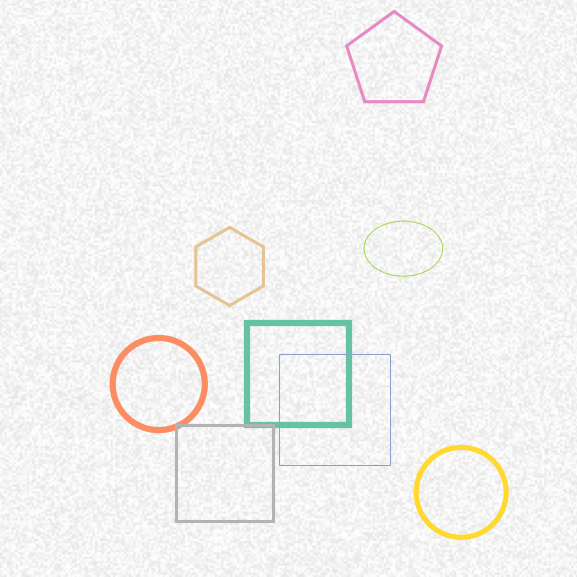[{"shape": "square", "thickness": 3, "radius": 0.44, "center": [0.515, 0.352]}, {"shape": "circle", "thickness": 3, "radius": 0.4, "center": [0.275, 0.334]}, {"shape": "square", "thickness": 0.5, "radius": 0.48, "center": [0.579, 0.29]}, {"shape": "pentagon", "thickness": 1.5, "radius": 0.43, "center": [0.682, 0.893]}, {"shape": "oval", "thickness": 0.5, "radius": 0.34, "center": [0.698, 0.569]}, {"shape": "circle", "thickness": 2.5, "radius": 0.39, "center": [0.799, 0.147]}, {"shape": "hexagon", "thickness": 1.5, "radius": 0.34, "center": [0.398, 0.538]}, {"shape": "square", "thickness": 1.5, "radius": 0.42, "center": [0.389, 0.18]}]